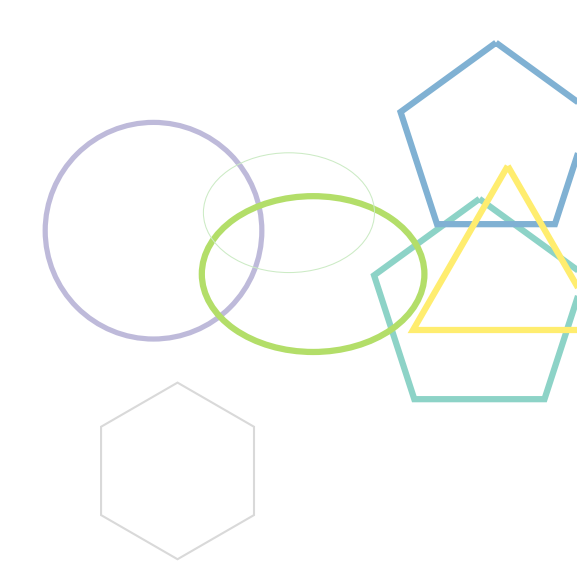[{"shape": "pentagon", "thickness": 3, "radius": 0.96, "center": [0.83, 0.463]}, {"shape": "circle", "thickness": 2.5, "radius": 0.94, "center": [0.266, 0.6]}, {"shape": "pentagon", "thickness": 3, "radius": 0.87, "center": [0.859, 0.752]}, {"shape": "oval", "thickness": 3, "radius": 0.96, "center": [0.542, 0.525]}, {"shape": "hexagon", "thickness": 1, "radius": 0.76, "center": [0.307, 0.184]}, {"shape": "oval", "thickness": 0.5, "radius": 0.74, "center": [0.5, 0.631]}, {"shape": "triangle", "thickness": 3, "radius": 0.95, "center": [0.879, 0.522]}]